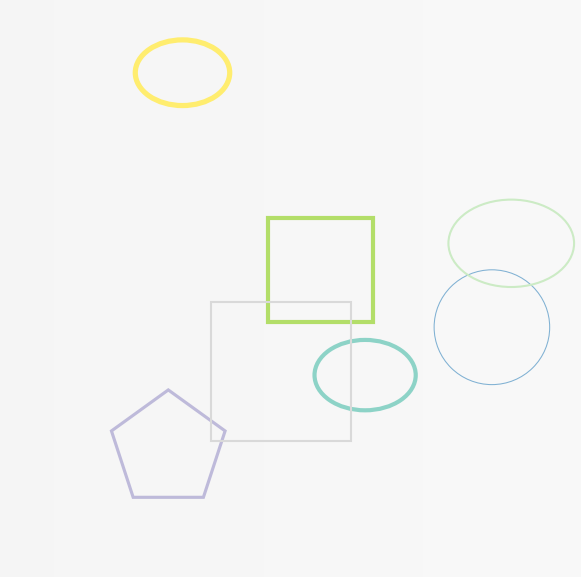[{"shape": "oval", "thickness": 2, "radius": 0.44, "center": [0.628, 0.35]}, {"shape": "pentagon", "thickness": 1.5, "radius": 0.51, "center": [0.29, 0.221]}, {"shape": "circle", "thickness": 0.5, "radius": 0.5, "center": [0.846, 0.433]}, {"shape": "square", "thickness": 2, "radius": 0.45, "center": [0.552, 0.531]}, {"shape": "square", "thickness": 1, "radius": 0.6, "center": [0.484, 0.356]}, {"shape": "oval", "thickness": 1, "radius": 0.54, "center": [0.88, 0.578]}, {"shape": "oval", "thickness": 2.5, "radius": 0.41, "center": [0.314, 0.873]}]